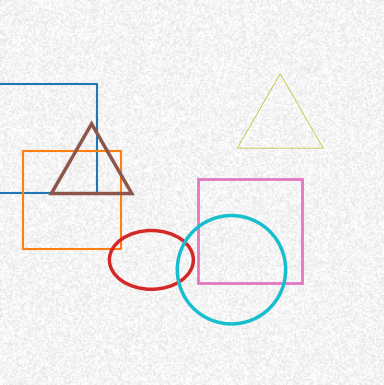[{"shape": "square", "thickness": 1.5, "radius": 0.71, "center": [0.11, 0.641]}, {"shape": "square", "thickness": 1.5, "radius": 0.64, "center": [0.187, 0.481]}, {"shape": "oval", "thickness": 2.5, "radius": 0.54, "center": [0.393, 0.325]}, {"shape": "triangle", "thickness": 2.5, "radius": 0.6, "center": [0.238, 0.558]}, {"shape": "square", "thickness": 2, "radius": 0.67, "center": [0.649, 0.401]}, {"shape": "triangle", "thickness": 0.5, "radius": 0.64, "center": [0.728, 0.68]}, {"shape": "circle", "thickness": 2.5, "radius": 0.7, "center": [0.601, 0.299]}]